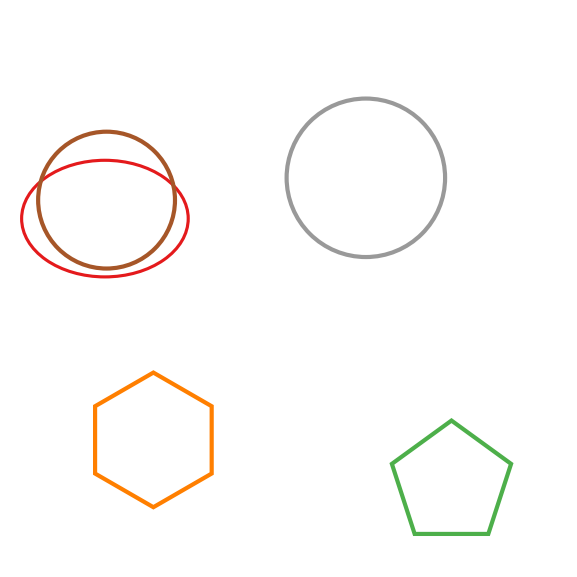[{"shape": "oval", "thickness": 1.5, "radius": 0.72, "center": [0.182, 0.621]}, {"shape": "pentagon", "thickness": 2, "radius": 0.54, "center": [0.782, 0.162]}, {"shape": "hexagon", "thickness": 2, "radius": 0.58, "center": [0.266, 0.237]}, {"shape": "circle", "thickness": 2, "radius": 0.59, "center": [0.185, 0.653]}, {"shape": "circle", "thickness": 2, "radius": 0.69, "center": [0.634, 0.691]}]